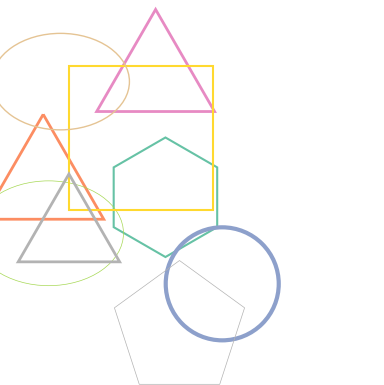[{"shape": "hexagon", "thickness": 1.5, "radius": 0.78, "center": [0.43, 0.488]}, {"shape": "triangle", "thickness": 2, "radius": 0.91, "center": [0.112, 0.521]}, {"shape": "circle", "thickness": 3, "radius": 0.73, "center": [0.577, 0.263]}, {"shape": "triangle", "thickness": 2, "radius": 0.88, "center": [0.404, 0.799]}, {"shape": "oval", "thickness": 0.5, "radius": 0.97, "center": [0.126, 0.394]}, {"shape": "square", "thickness": 1.5, "radius": 0.94, "center": [0.366, 0.642]}, {"shape": "oval", "thickness": 1, "radius": 0.9, "center": [0.157, 0.788]}, {"shape": "pentagon", "thickness": 0.5, "radius": 0.89, "center": [0.466, 0.146]}, {"shape": "triangle", "thickness": 2, "radius": 0.76, "center": [0.179, 0.396]}]